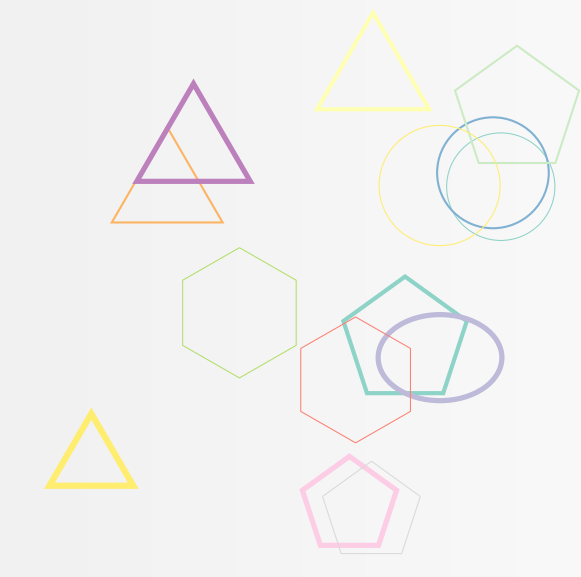[{"shape": "circle", "thickness": 0.5, "radius": 0.47, "center": [0.862, 0.676]}, {"shape": "pentagon", "thickness": 2, "radius": 0.56, "center": [0.697, 0.409]}, {"shape": "triangle", "thickness": 2, "radius": 0.56, "center": [0.642, 0.866]}, {"shape": "oval", "thickness": 2.5, "radius": 0.53, "center": [0.757, 0.38]}, {"shape": "hexagon", "thickness": 0.5, "radius": 0.55, "center": [0.612, 0.341]}, {"shape": "circle", "thickness": 1, "radius": 0.48, "center": [0.848, 0.7]}, {"shape": "triangle", "thickness": 1, "radius": 0.55, "center": [0.288, 0.669]}, {"shape": "hexagon", "thickness": 0.5, "radius": 0.56, "center": [0.412, 0.457]}, {"shape": "pentagon", "thickness": 2.5, "radius": 0.43, "center": [0.601, 0.124]}, {"shape": "pentagon", "thickness": 0.5, "radius": 0.44, "center": [0.639, 0.112]}, {"shape": "triangle", "thickness": 2.5, "radius": 0.56, "center": [0.333, 0.741]}, {"shape": "pentagon", "thickness": 1, "radius": 0.56, "center": [0.89, 0.808]}, {"shape": "triangle", "thickness": 3, "radius": 0.42, "center": [0.157, 0.2]}, {"shape": "circle", "thickness": 0.5, "radius": 0.52, "center": [0.756, 0.678]}]